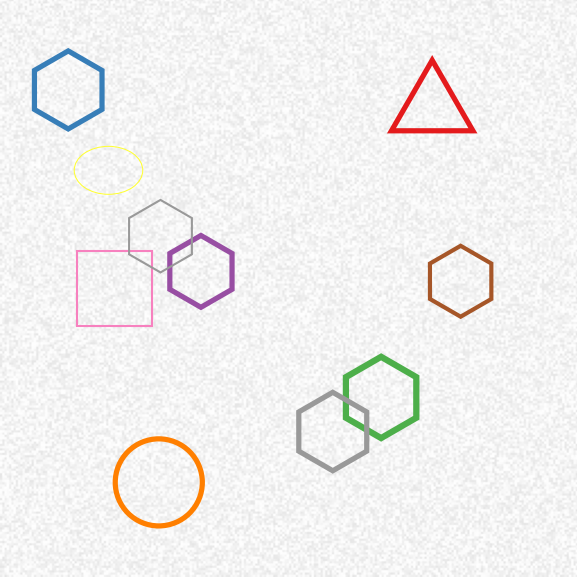[{"shape": "triangle", "thickness": 2.5, "radius": 0.41, "center": [0.748, 0.813]}, {"shape": "hexagon", "thickness": 2.5, "radius": 0.34, "center": [0.118, 0.843]}, {"shape": "hexagon", "thickness": 3, "radius": 0.35, "center": [0.66, 0.311]}, {"shape": "hexagon", "thickness": 2.5, "radius": 0.31, "center": [0.348, 0.529]}, {"shape": "circle", "thickness": 2.5, "radius": 0.38, "center": [0.275, 0.164]}, {"shape": "oval", "thickness": 0.5, "radius": 0.3, "center": [0.188, 0.704]}, {"shape": "hexagon", "thickness": 2, "radius": 0.31, "center": [0.798, 0.512]}, {"shape": "square", "thickness": 1, "radius": 0.32, "center": [0.198, 0.5]}, {"shape": "hexagon", "thickness": 1, "radius": 0.31, "center": [0.278, 0.59]}, {"shape": "hexagon", "thickness": 2.5, "radius": 0.34, "center": [0.576, 0.252]}]